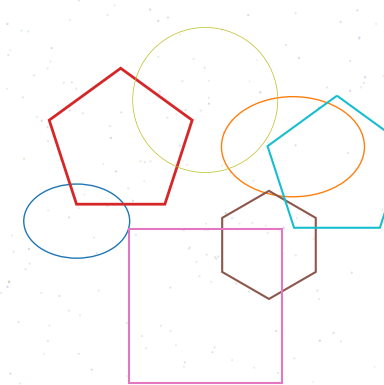[{"shape": "oval", "thickness": 1, "radius": 0.69, "center": [0.199, 0.426]}, {"shape": "oval", "thickness": 1, "radius": 0.93, "center": [0.761, 0.619]}, {"shape": "pentagon", "thickness": 2, "radius": 0.98, "center": [0.313, 0.628]}, {"shape": "hexagon", "thickness": 1.5, "radius": 0.7, "center": [0.699, 0.364]}, {"shape": "square", "thickness": 1.5, "radius": 1.0, "center": [0.534, 0.205]}, {"shape": "circle", "thickness": 0.5, "radius": 0.94, "center": [0.533, 0.74]}, {"shape": "pentagon", "thickness": 1.5, "radius": 0.95, "center": [0.875, 0.562]}]